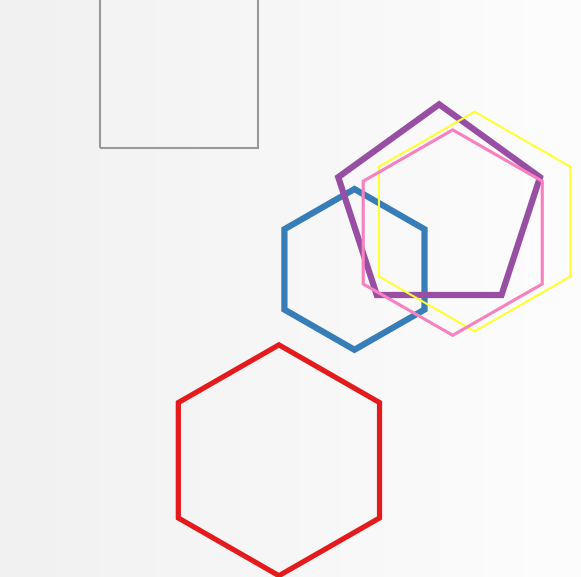[{"shape": "hexagon", "thickness": 2.5, "radius": 1.0, "center": [0.48, 0.202]}, {"shape": "hexagon", "thickness": 3, "radius": 0.7, "center": [0.61, 0.533]}, {"shape": "pentagon", "thickness": 3, "radius": 0.91, "center": [0.756, 0.636]}, {"shape": "hexagon", "thickness": 1, "radius": 0.95, "center": [0.817, 0.616]}, {"shape": "hexagon", "thickness": 1.5, "radius": 0.89, "center": [0.779, 0.596]}, {"shape": "square", "thickness": 1, "radius": 0.68, "center": [0.308, 0.878]}]